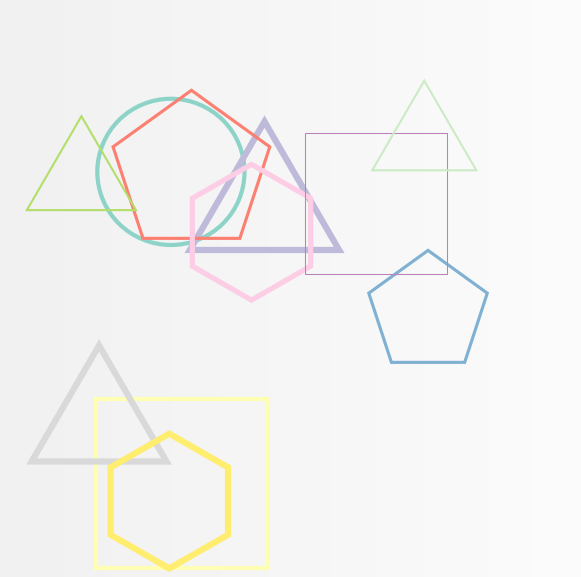[{"shape": "circle", "thickness": 2, "radius": 0.63, "center": [0.294, 0.702]}, {"shape": "square", "thickness": 2, "radius": 0.73, "center": [0.312, 0.162]}, {"shape": "triangle", "thickness": 3, "radius": 0.74, "center": [0.455, 0.64]}, {"shape": "pentagon", "thickness": 1.5, "radius": 0.71, "center": [0.329, 0.701]}, {"shape": "pentagon", "thickness": 1.5, "radius": 0.54, "center": [0.736, 0.458]}, {"shape": "triangle", "thickness": 1, "radius": 0.54, "center": [0.14, 0.69]}, {"shape": "hexagon", "thickness": 2.5, "radius": 0.59, "center": [0.433, 0.597]}, {"shape": "triangle", "thickness": 3, "radius": 0.67, "center": [0.17, 0.267]}, {"shape": "square", "thickness": 0.5, "radius": 0.61, "center": [0.647, 0.646]}, {"shape": "triangle", "thickness": 1, "radius": 0.52, "center": [0.73, 0.756]}, {"shape": "hexagon", "thickness": 3, "radius": 0.58, "center": [0.291, 0.131]}]